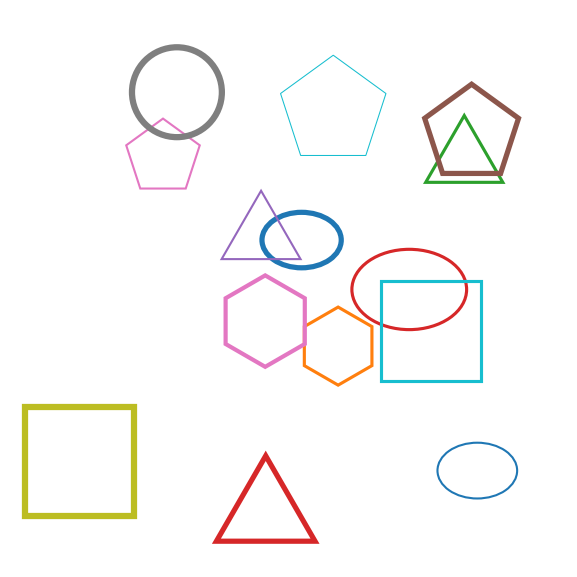[{"shape": "oval", "thickness": 1, "radius": 0.34, "center": [0.827, 0.184]}, {"shape": "oval", "thickness": 2.5, "radius": 0.34, "center": [0.522, 0.583]}, {"shape": "hexagon", "thickness": 1.5, "radius": 0.34, "center": [0.586, 0.4]}, {"shape": "triangle", "thickness": 1.5, "radius": 0.39, "center": [0.804, 0.722]}, {"shape": "oval", "thickness": 1.5, "radius": 0.5, "center": [0.709, 0.498]}, {"shape": "triangle", "thickness": 2.5, "radius": 0.49, "center": [0.46, 0.111]}, {"shape": "triangle", "thickness": 1, "radius": 0.39, "center": [0.452, 0.59]}, {"shape": "pentagon", "thickness": 2.5, "radius": 0.43, "center": [0.817, 0.768]}, {"shape": "pentagon", "thickness": 1, "radius": 0.33, "center": [0.282, 0.727]}, {"shape": "hexagon", "thickness": 2, "radius": 0.4, "center": [0.459, 0.443]}, {"shape": "circle", "thickness": 3, "radius": 0.39, "center": [0.306, 0.839]}, {"shape": "square", "thickness": 3, "radius": 0.47, "center": [0.138, 0.2]}, {"shape": "square", "thickness": 1.5, "radius": 0.43, "center": [0.746, 0.426]}, {"shape": "pentagon", "thickness": 0.5, "radius": 0.48, "center": [0.577, 0.808]}]